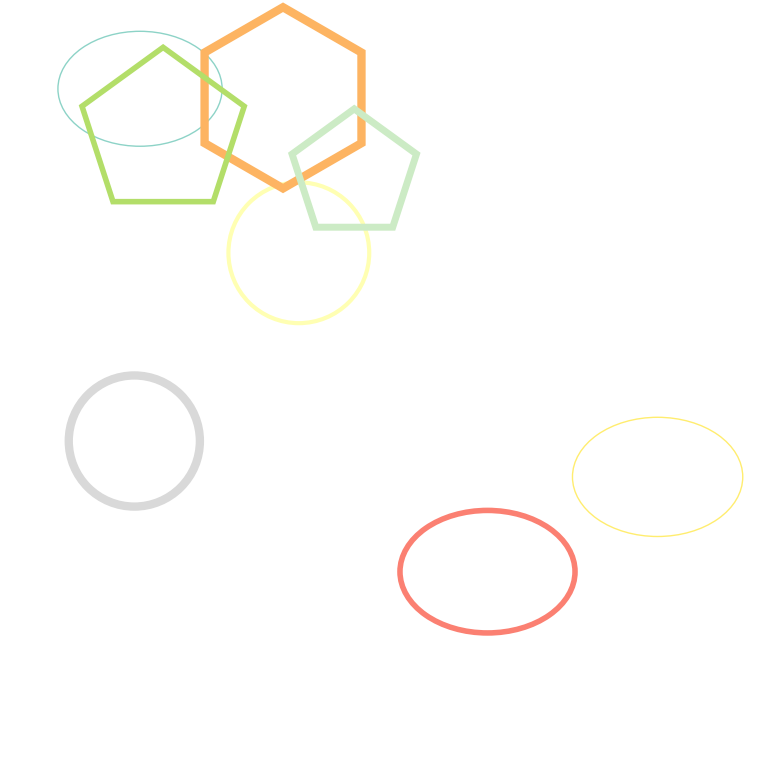[{"shape": "oval", "thickness": 0.5, "radius": 0.53, "center": [0.182, 0.885]}, {"shape": "circle", "thickness": 1.5, "radius": 0.46, "center": [0.388, 0.672]}, {"shape": "oval", "thickness": 2, "radius": 0.57, "center": [0.633, 0.258]}, {"shape": "hexagon", "thickness": 3, "radius": 0.59, "center": [0.368, 0.873]}, {"shape": "pentagon", "thickness": 2, "radius": 0.55, "center": [0.212, 0.828]}, {"shape": "circle", "thickness": 3, "radius": 0.43, "center": [0.174, 0.427]}, {"shape": "pentagon", "thickness": 2.5, "radius": 0.42, "center": [0.46, 0.774]}, {"shape": "oval", "thickness": 0.5, "radius": 0.55, "center": [0.854, 0.381]}]